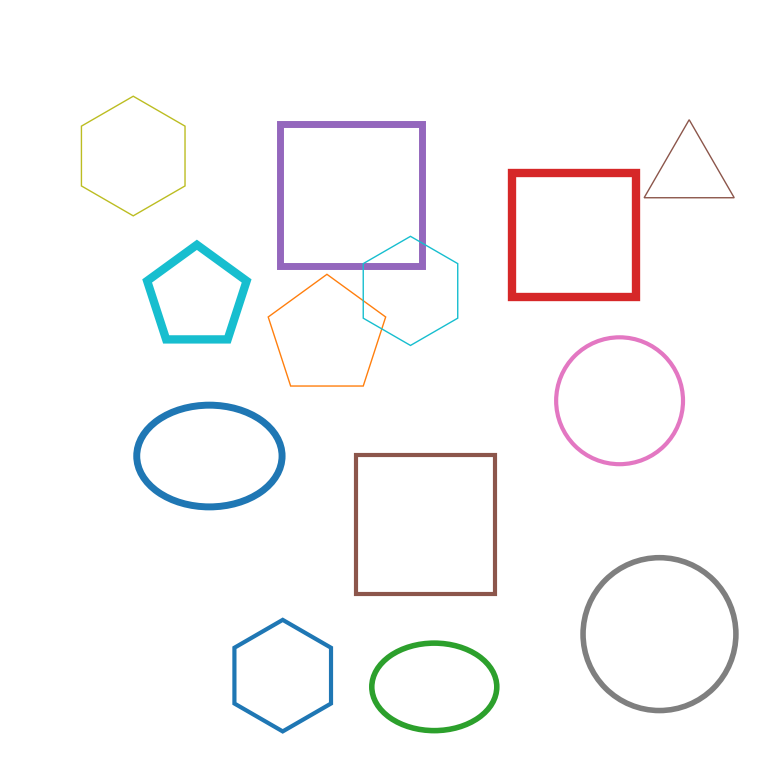[{"shape": "hexagon", "thickness": 1.5, "radius": 0.36, "center": [0.367, 0.123]}, {"shape": "oval", "thickness": 2.5, "radius": 0.47, "center": [0.272, 0.408]}, {"shape": "pentagon", "thickness": 0.5, "radius": 0.4, "center": [0.425, 0.564]}, {"shape": "oval", "thickness": 2, "radius": 0.41, "center": [0.564, 0.108]}, {"shape": "square", "thickness": 3, "radius": 0.4, "center": [0.746, 0.694]}, {"shape": "square", "thickness": 2.5, "radius": 0.46, "center": [0.456, 0.747]}, {"shape": "triangle", "thickness": 0.5, "radius": 0.34, "center": [0.895, 0.777]}, {"shape": "square", "thickness": 1.5, "radius": 0.45, "center": [0.553, 0.319]}, {"shape": "circle", "thickness": 1.5, "radius": 0.41, "center": [0.805, 0.48]}, {"shape": "circle", "thickness": 2, "radius": 0.5, "center": [0.856, 0.176]}, {"shape": "hexagon", "thickness": 0.5, "radius": 0.39, "center": [0.173, 0.797]}, {"shape": "pentagon", "thickness": 3, "radius": 0.34, "center": [0.256, 0.614]}, {"shape": "hexagon", "thickness": 0.5, "radius": 0.35, "center": [0.533, 0.622]}]